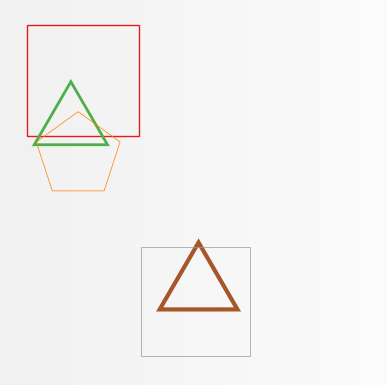[{"shape": "square", "thickness": 1, "radius": 0.72, "center": [0.214, 0.792]}, {"shape": "triangle", "thickness": 2, "radius": 0.55, "center": [0.183, 0.679]}, {"shape": "pentagon", "thickness": 0.5, "radius": 0.57, "center": [0.202, 0.596]}, {"shape": "triangle", "thickness": 3, "radius": 0.58, "center": [0.512, 0.254]}, {"shape": "square", "thickness": 0.5, "radius": 0.71, "center": [0.505, 0.216]}]